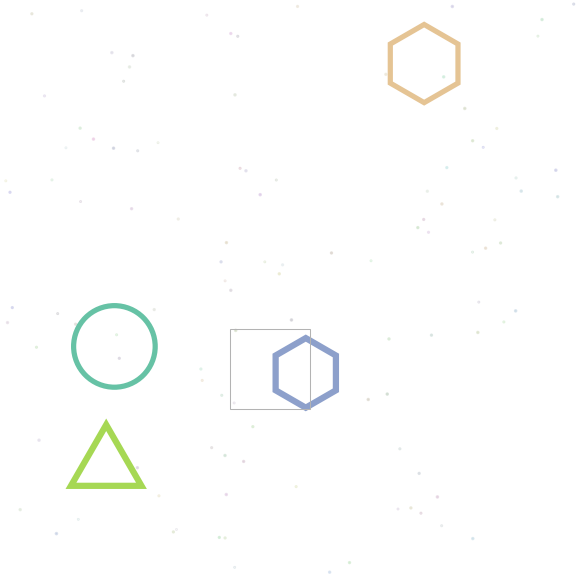[{"shape": "circle", "thickness": 2.5, "radius": 0.35, "center": [0.198, 0.399]}, {"shape": "hexagon", "thickness": 3, "radius": 0.3, "center": [0.529, 0.353]}, {"shape": "triangle", "thickness": 3, "radius": 0.35, "center": [0.184, 0.193]}, {"shape": "hexagon", "thickness": 2.5, "radius": 0.34, "center": [0.734, 0.889]}, {"shape": "square", "thickness": 0.5, "radius": 0.35, "center": [0.468, 0.36]}]